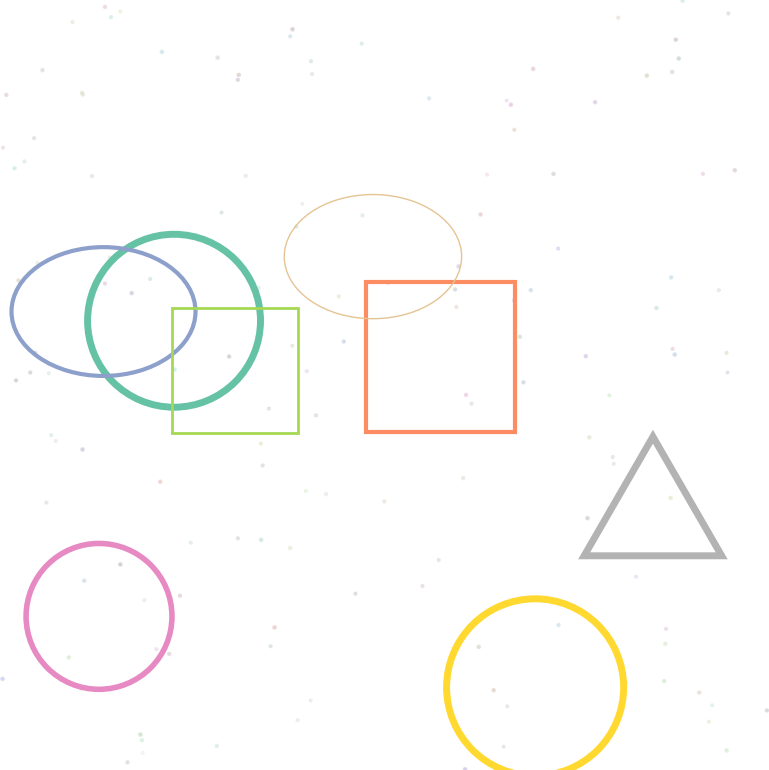[{"shape": "circle", "thickness": 2.5, "radius": 0.56, "center": [0.226, 0.583]}, {"shape": "square", "thickness": 1.5, "radius": 0.49, "center": [0.572, 0.536]}, {"shape": "oval", "thickness": 1.5, "radius": 0.6, "center": [0.134, 0.595]}, {"shape": "circle", "thickness": 2, "radius": 0.47, "center": [0.129, 0.2]}, {"shape": "square", "thickness": 1, "radius": 0.41, "center": [0.305, 0.519]}, {"shape": "circle", "thickness": 2.5, "radius": 0.57, "center": [0.695, 0.107]}, {"shape": "oval", "thickness": 0.5, "radius": 0.58, "center": [0.484, 0.667]}, {"shape": "triangle", "thickness": 2.5, "radius": 0.52, "center": [0.848, 0.33]}]